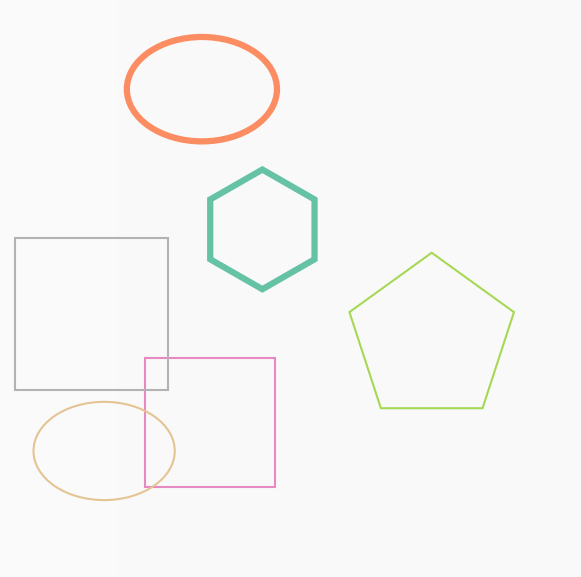[{"shape": "hexagon", "thickness": 3, "radius": 0.52, "center": [0.451, 0.602]}, {"shape": "oval", "thickness": 3, "radius": 0.65, "center": [0.347, 0.845]}, {"shape": "square", "thickness": 1, "radius": 0.56, "center": [0.361, 0.267]}, {"shape": "pentagon", "thickness": 1, "radius": 0.74, "center": [0.743, 0.413]}, {"shape": "oval", "thickness": 1, "radius": 0.61, "center": [0.179, 0.218]}, {"shape": "square", "thickness": 1, "radius": 0.66, "center": [0.157, 0.455]}]